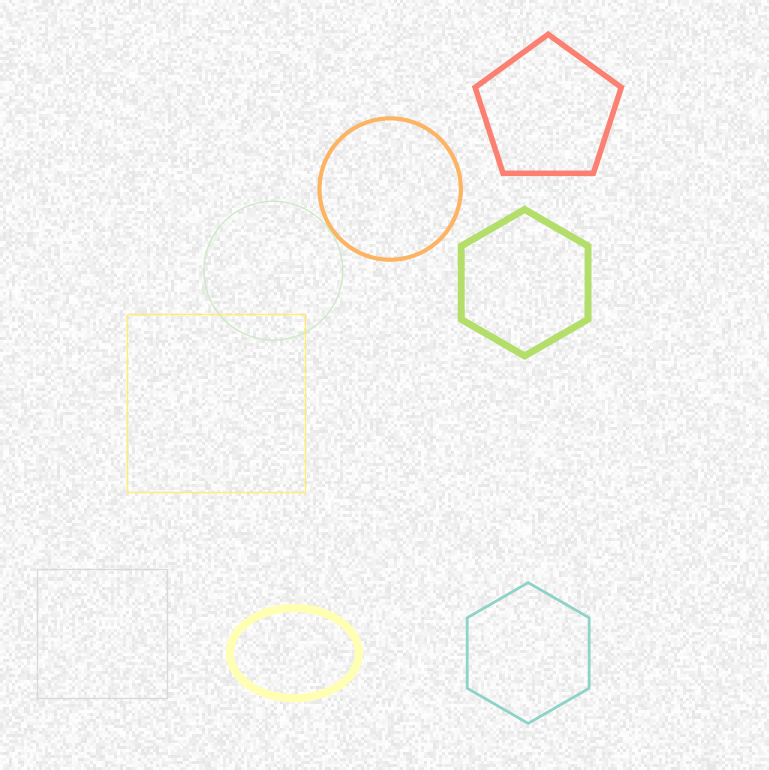[{"shape": "hexagon", "thickness": 1, "radius": 0.46, "center": [0.686, 0.152]}, {"shape": "oval", "thickness": 3, "radius": 0.42, "center": [0.382, 0.152]}, {"shape": "pentagon", "thickness": 2, "radius": 0.5, "center": [0.712, 0.856]}, {"shape": "circle", "thickness": 1.5, "radius": 0.46, "center": [0.507, 0.754]}, {"shape": "hexagon", "thickness": 2.5, "radius": 0.48, "center": [0.681, 0.633]}, {"shape": "square", "thickness": 0.5, "radius": 0.42, "center": [0.132, 0.177]}, {"shape": "circle", "thickness": 0.5, "radius": 0.45, "center": [0.355, 0.648]}, {"shape": "square", "thickness": 0.5, "radius": 0.58, "center": [0.28, 0.476]}]